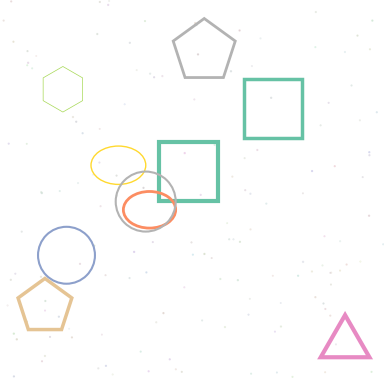[{"shape": "square", "thickness": 2.5, "radius": 0.38, "center": [0.71, 0.718]}, {"shape": "square", "thickness": 3, "radius": 0.38, "center": [0.491, 0.553]}, {"shape": "oval", "thickness": 2, "radius": 0.34, "center": [0.388, 0.455]}, {"shape": "circle", "thickness": 1.5, "radius": 0.37, "center": [0.173, 0.337]}, {"shape": "triangle", "thickness": 3, "radius": 0.37, "center": [0.896, 0.109]}, {"shape": "hexagon", "thickness": 0.5, "radius": 0.3, "center": [0.163, 0.768]}, {"shape": "oval", "thickness": 1, "radius": 0.36, "center": [0.308, 0.571]}, {"shape": "pentagon", "thickness": 2.5, "radius": 0.37, "center": [0.117, 0.203]}, {"shape": "pentagon", "thickness": 2, "radius": 0.42, "center": [0.53, 0.867]}, {"shape": "circle", "thickness": 1.5, "radius": 0.39, "center": [0.378, 0.476]}]